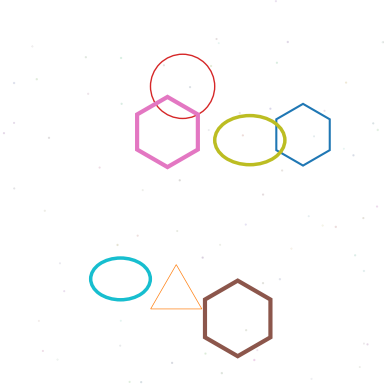[{"shape": "hexagon", "thickness": 1.5, "radius": 0.4, "center": [0.787, 0.65]}, {"shape": "triangle", "thickness": 0.5, "radius": 0.38, "center": [0.458, 0.236]}, {"shape": "circle", "thickness": 1, "radius": 0.42, "center": [0.474, 0.776]}, {"shape": "hexagon", "thickness": 3, "radius": 0.49, "center": [0.617, 0.173]}, {"shape": "hexagon", "thickness": 3, "radius": 0.46, "center": [0.435, 0.657]}, {"shape": "oval", "thickness": 2.5, "radius": 0.46, "center": [0.649, 0.636]}, {"shape": "oval", "thickness": 2.5, "radius": 0.39, "center": [0.313, 0.276]}]